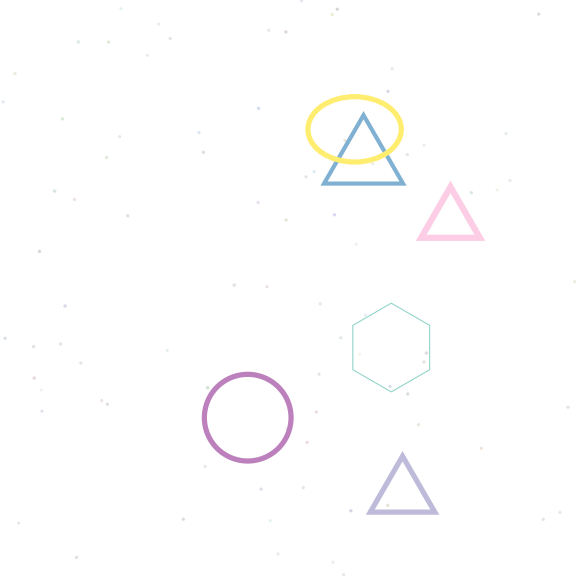[{"shape": "hexagon", "thickness": 0.5, "radius": 0.38, "center": [0.677, 0.397]}, {"shape": "triangle", "thickness": 2.5, "radius": 0.32, "center": [0.697, 0.145]}, {"shape": "triangle", "thickness": 2, "radius": 0.39, "center": [0.629, 0.721]}, {"shape": "triangle", "thickness": 3, "radius": 0.29, "center": [0.78, 0.617]}, {"shape": "circle", "thickness": 2.5, "radius": 0.38, "center": [0.429, 0.276]}, {"shape": "oval", "thickness": 2.5, "radius": 0.4, "center": [0.614, 0.775]}]